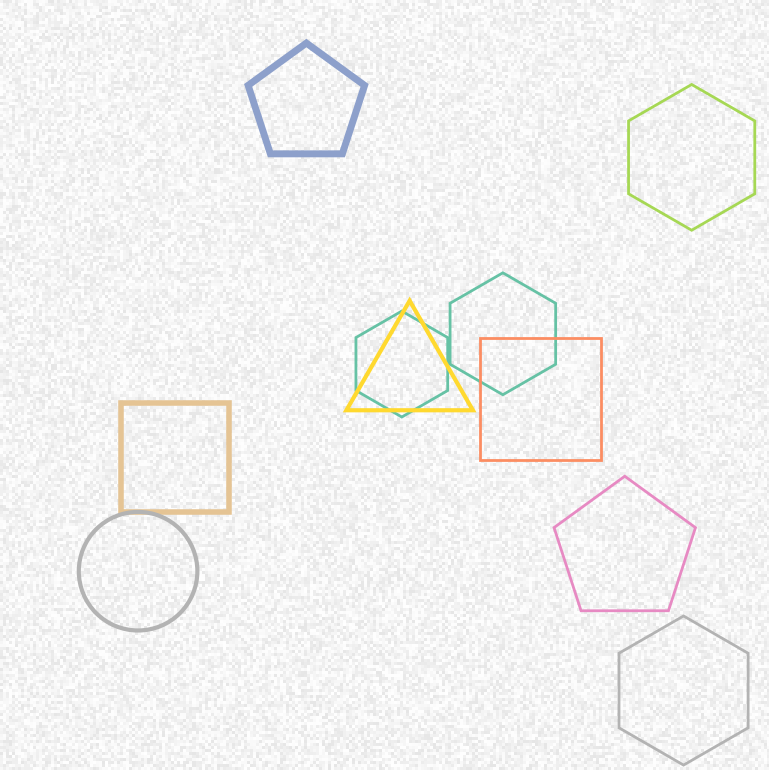[{"shape": "hexagon", "thickness": 1, "radius": 0.4, "center": [0.653, 0.567]}, {"shape": "hexagon", "thickness": 1, "radius": 0.34, "center": [0.522, 0.527]}, {"shape": "square", "thickness": 1, "radius": 0.39, "center": [0.702, 0.481]}, {"shape": "pentagon", "thickness": 2.5, "radius": 0.4, "center": [0.398, 0.865]}, {"shape": "pentagon", "thickness": 1, "radius": 0.48, "center": [0.811, 0.285]}, {"shape": "hexagon", "thickness": 1, "radius": 0.47, "center": [0.898, 0.796]}, {"shape": "triangle", "thickness": 1.5, "radius": 0.47, "center": [0.532, 0.515]}, {"shape": "square", "thickness": 2, "radius": 0.35, "center": [0.227, 0.406]}, {"shape": "circle", "thickness": 1.5, "radius": 0.38, "center": [0.179, 0.258]}, {"shape": "hexagon", "thickness": 1, "radius": 0.48, "center": [0.888, 0.103]}]